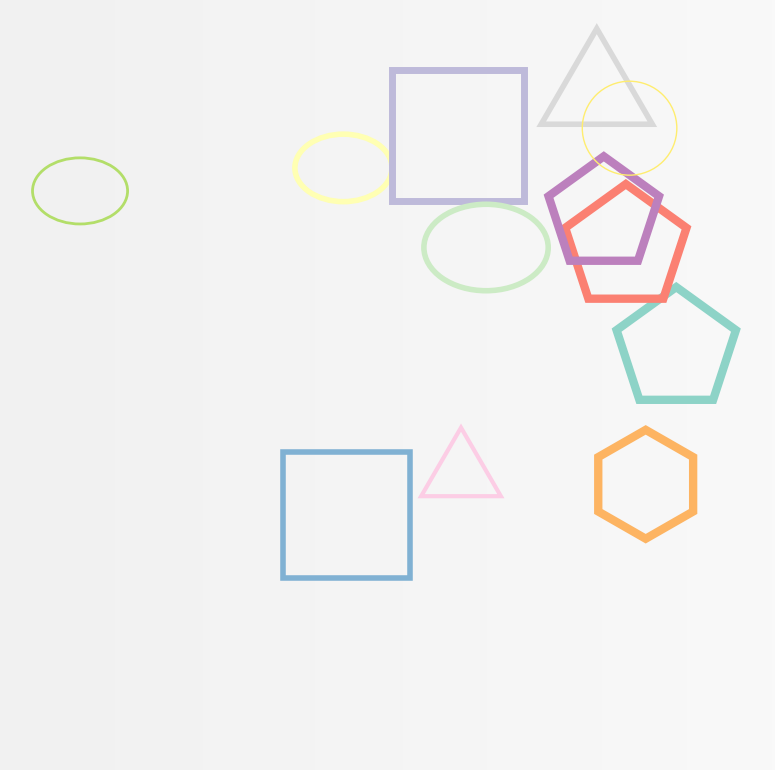[{"shape": "pentagon", "thickness": 3, "radius": 0.4, "center": [0.873, 0.546]}, {"shape": "oval", "thickness": 2, "radius": 0.31, "center": [0.443, 0.782]}, {"shape": "square", "thickness": 2.5, "radius": 0.42, "center": [0.591, 0.824]}, {"shape": "pentagon", "thickness": 3, "radius": 0.41, "center": [0.808, 0.679]}, {"shape": "square", "thickness": 2, "radius": 0.41, "center": [0.447, 0.331]}, {"shape": "hexagon", "thickness": 3, "radius": 0.35, "center": [0.833, 0.371]}, {"shape": "oval", "thickness": 1, "radius": 0.31, "center": [0.103, 0.752]}, {"shape": "triangle", "thickness": 1.5, "radius": 0.3, "center": [0.595, 0.385]}, {"shape": "triangle", "thickness": 2, "radius": 0.41, "center": [0.77, 0.88]}, {"shape": "pentagon", "thickness": 3, "radius": 0.37, "center": [0.779, 0.722]}, {"shape": "oval", "thickness": 2, "radius": 0.4, "center": [0.627, 0.679]}, {"shape": "circle", "thickness": 0.5, "radius": 0.31, "center": [0.812, 0.834]}]